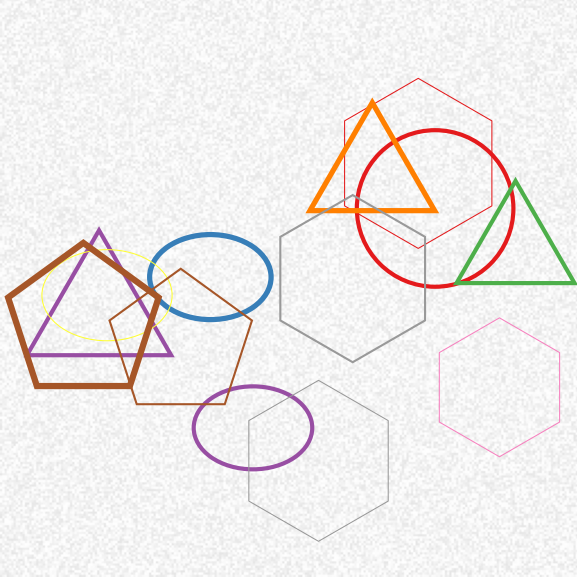[{"shape": "circle", "thickness": 2, "radius": 0.68, "center": [0.753, 0.638]}, {"shape": "hexagon", "thickness": 0.5, "radius": 0.74, "center": [0.724, 0.716]}, {"shape": "oval", "thickness": 2.5, "radius": 0.53, "center": [0.364, 0.519]}, {"shape": "triangle", "thickness": 2, "radius": 0.59, "center": [0.893, 0.568]}, {"shape": "triangle", "thickness": 2, "radius": 0.72, "center": [0.171, 0.456]}, {"shape": "oval", "thickness": 2, "radius": 0.51, "center": [0.438, 0.258]}, {"shape": "triangle", "thickness": 2.5, "radius": 0.62, "center": [0.645, 0.697]}, {"shape": "oval", "thickness": 0.5, "radius": 0.56, "center": [0.185, 0.488]}, {"shape": "pentagon", "thickness": 1, "radius": 0.65, "center": [0.313, 0.404]}, {"shape": "pentagon", "thickness": 3, "radius": 0.69, "center": [0.144, 0.442]}, {"shape": "hexagon", "thickness": 0.5, "radius": 0.6, "center": [0.865, 0.328]}, {"shape": "hexagon", "thickness": 0.5, "radius": 0.7, "center": [0.552, 0.201]}, {"shape": "hexagon", "thickness": 1, "radius": 0.72, "center": [0.611, 0.517]}]